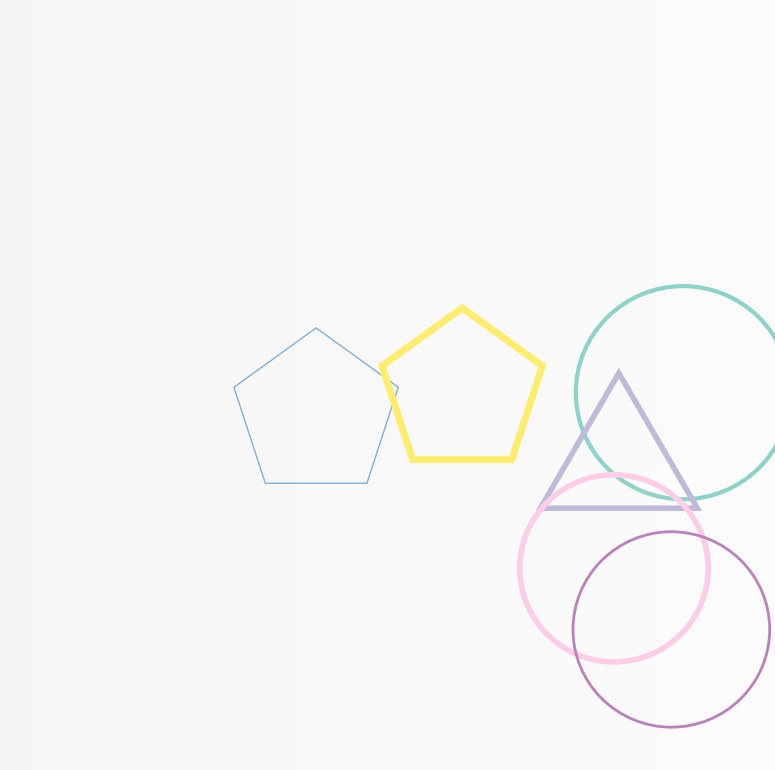[{"shape": "circle", "thickness": 1.5, "radius": 0.69, "center": [0.881, 0.49]}, {"shape": "triangle", "thickness": 2, "radius": 0.58, "center": [0.799, 0.398]}, {"shape": "pentagon", "thickness": 0.5, "radius": 0.56, "center": [0.408, 0.463]}, {"shape": "circle", "thickness": 2, "radius": 0.61, "center": [0.792, 0.262]}, {"shape": "circle", "thickness": 1, "radius": 0.63, "center": [0.866, 0.183]}, {"shape": "pentagon", "thickness": 2.5, "radius": 0.54, "center": [0.596, 0.491]}]